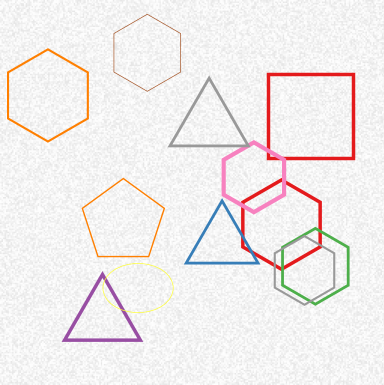[{"shape": "hexagon", "thickness": 2.5, "radius": 0.58, "center": [0.731, 0.417]}, {"shape": "square", "thickness": 2.5, "radius": 0.55, "center": [0.806, 0.699]}, {"shape": "triangle", "thickness": 2, "radius": 0.54, "center": [0.577, 0.371]}, {"shape": "hexagon", "thickness": 2, "radius": 0.49, "center": [0.819, 0.308]}, {"shape": "triangle", "thickness": 2.5, "radius": 0.57, "center": [0.266, 0.173]}, {"shape": "hexagon", "thickness": 1.5, "radius": 0.6, "center": [0.125, 0.752]}, {"shape": "pentagon", "thickness": 1, "radius": 0.56, "center": [0.32, 0.424]}, {"shape": "oval", "thickness": 0.5, "radius": 0.46, "center": [0.359, 0.252]}, {"shape": "hexagon", "thickness": 0.5, "radius": 0.5, "center": [0.383, 0.863]}, {"shape": "hexagon", "thickness": 3, "radius": 0.45, "center": [0.659, 0.54]}, {"shape": "triangle", "thickness": 2, "radius": 0.59, "center": [0.543, 0.68]}, {"shape": "hexagon", "thickness": 1.5, "radius": 0.45, "center": [0.791, 0.298]}]